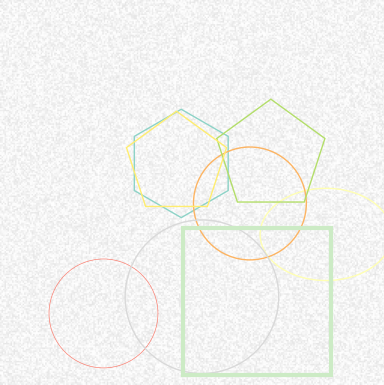[{"shape": "hexagon", "thickness": 1, "radius": 0.7, "center": [0.471, 0.575]}, {"shape": "oval", "thickness": 1, "radius": 0.86, "center": [0.847, 0.391]}, {"shape": "circle", "thickness": 0.5, "radius": 0.71, "center": [0.269, 0.186]}, {"shape": "circle", "thickness": 1, "radius": 0.73, "center": [0.649, 0.472]}, {"shape": "pentagon", "thickness": 1, "radius": 0.74, "center": [0.703, 0.595]}, {"shape": "circle", "thickness": 1, "radius": 1.0, "center": [0.525, 0.229]}, {"shape": "square", "thickness": 3, "radius": 0.96, "center": [0.668, 0.217]}, {"shape": "pentagon", "thickness": 1, "radius": 0.68, "center": [0.459, 0.574]}]